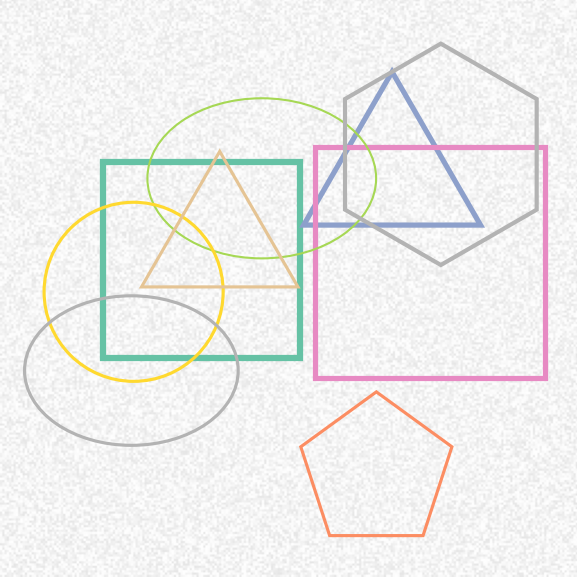[{"shape": "square", "thickness": 3, "radius": 0.85, "center": [0.349, 0.549]}, {"shape": "pentagon", "thickness": 1.5, "radius": 0.69, "center": [0.652, 0.183]}, {"shape": "triangle", "thickness": 2.5, "radius": 0.88, "center": [0.679, 0.698]}, {"shape": "square", "thickness": 2.5, "radius": 1.0, "center": [0.745, 0.544]}, {"shape": "oval", "thickness": 1, "radius": 0.99, "center": [0.453, 0.69]}, {"shape": "circle", "thickness": 1.5, "radius": 0.78, "center": [0.231, 0.494]}, {"shape": "triangle", "thickness": 1.5, "radius": 0.78, "center": [0.38, 0.581]}, {"shape": "oval", "thickness": 1.5, "radius": 0.92, "center": [0.227, 0.357]}, {"shape": "hexagon", "thickness": 2, "radius": 0.96, "center": [0.763, 0.732]}]